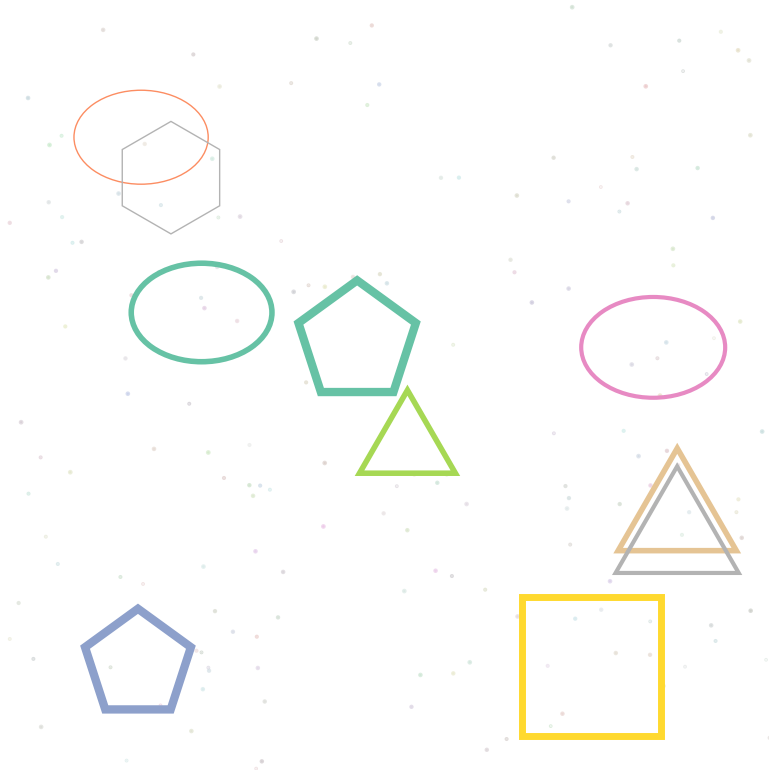[{"shape": "oval", "thickness": 2, "radius": 0.46, "center": [0.262, 0.594]}, {"shape": "pentagon", "thickness": 3, "radius": 0.4, "center": [0.464, 0.556]}, {"shape": "oval", "thickness": 0.5, "radius": 0.44, "center": [0.183, 0.822]}, {"shape": "pentagon", "thickness": 3, "radius": 0.36, "center": [0.179, 0.137]}, {"shape": "oval", "thickness": 1.5, "radius": 0.47, "center": [0.848, 0.549]}, {"shape": "triangle", "thickness": 2, "radius": 0.36, "center": [0.529, 0.421]}, {"shape": "square", "thickness": 2.5, "radius": 0.45, "center": [0.768, 0.134]}, {"shape": "triangle", "thickness": 2, "radius": 0.44, "center": [0.88, 0.329]}, {"shape": "hexagon", "thickness": 0.5, "radius": 0.37, "center": [0.222, 0.769]}, {"shape": "triangle", "thickness": 1.5, "radius": 0.46, "center": [0.879, 0.302]}]